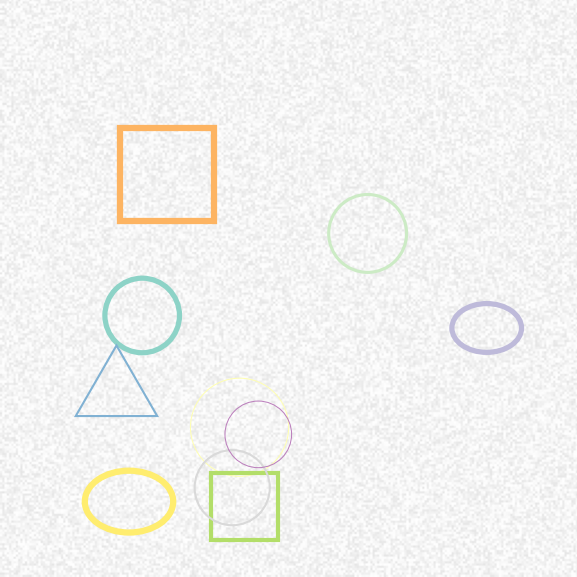[{"shape": "circle", "thickness": 2.5, "radius": 0.32, "center": [0.246, 0.453]}, {"shape": "circle", "thickness": 0.5, "radius": 0.43, "center": [0.415, 0.259]}, {"shape": "oval", "thickness": 2.5, "radius": 0.3, "center": [0.843, 0.431]}, {"shape": "triangle", "thickness": 1, "radius": 0.41, "center": [0.202, 0.319]}, {"shape": "square", "thickness": 3, "radius": 0.41, "center": [0.29, 0.697]}, {"shape": "square", "thickness": 2, "radius": 0.29, "center": [0.424, 0.122]}, {"shape": "circle", "thickness": 1, "radius": 0.33, "center": [0.402, 0.155]}, {"shape": "circle", "thickness": 0.5, "radius": 0.29, "center": [0.447, 0.247]}, {"shape": "circle", "thickness": 1.5, "radius": 0.34, "center": [0.637, 0.595]}, {"shape": "oval", "thickness": 3, "radius": 0.38, "center": [0.223, 0.131]}]